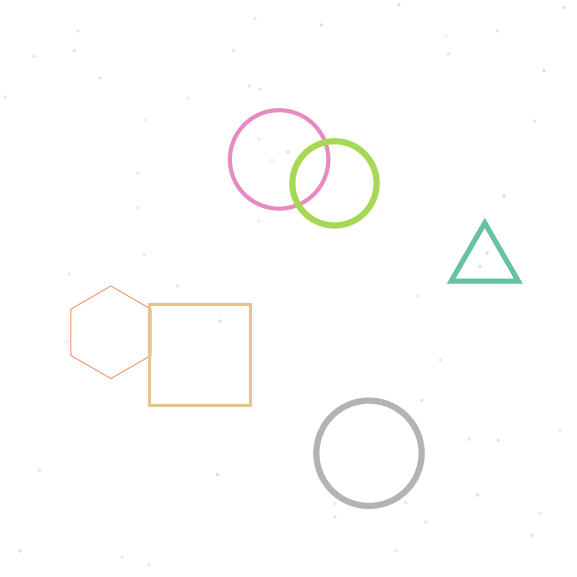[{"shape": "triangle", "thickness": 2.5, "radius": 0.34, "center": [0.839, 0.546]}, {"shape": "hexagon", "thickness": 0.5, "radius": 0.4, "center": [0.192, 0.424]}, {"shape": "circle", "thickness": 2, "radius": 0.43, "center": [0.483, 0.723]}, {"shape": "circle", "thickness": 3, "radius": 0.36, "center": [0.579, 0.682]}, {"shape": "square", "thickness": 1.5, "radius": 0.44, "center": [0.346, 0.386]}, {"shape": "circle", "thickness": 3, "radius": 0.46, "center": [0.639, 0.214]}]